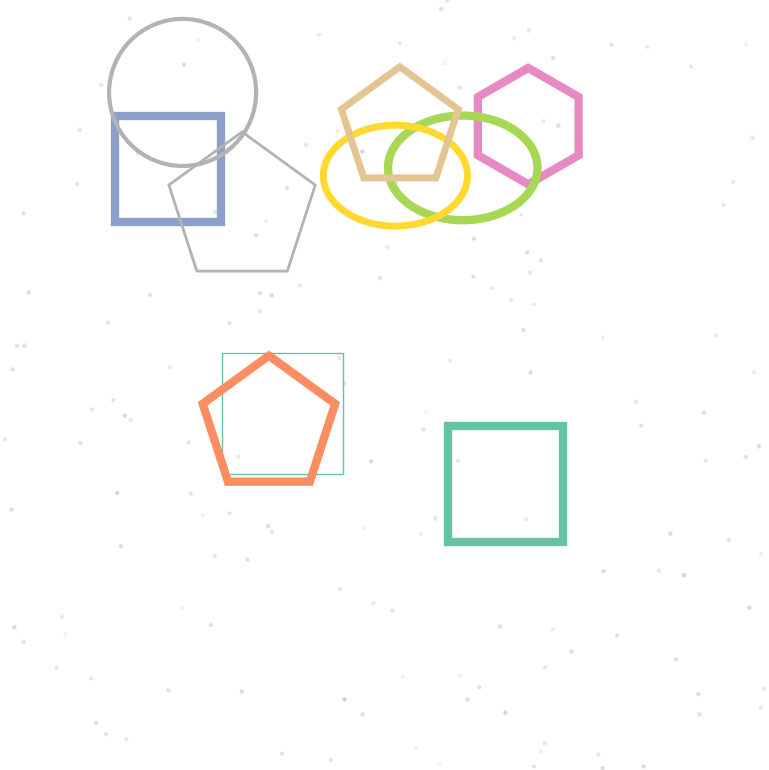[{"shape": "square", "thickness": 0.5, "radius": 0.39, "center": [0.367, 0.463]}, {"shape": "square", "thickness": 3, "radius": 0.38, "center": [0.657, 0.371]}, {"shape": "pentagon", "thickness": 3, "radius": 0.45, "center": [0.349, 0.448]}, {"shape": "square", "thickness": 3, "radius": 0.34, "center": [0.218, 0.781]}, {"shape": "hexagon", "thickness": 3, "radius": 0.38, "center": [0.686, 0.836]}, {"shape": "oval", "thickness": 3, "radius": 0.49, "center": [0.601, 0.782]}, {"shape": "oval", "thickness": 2.5, "radius": 0.47, "center": [0.513, 0.772]}, {"shape": "pentagon", "thickness": 2.5, "radius": 0.4, "center": [0.519, 0.833]}, {"shape": "circle", "thickness": 1.5, "radius": 0.48, "center": [0.237, 0.88]}, {"shape": "pentagon", "thickness": 1, "radius": 0.5, "center": [0.314, 0.729]}]